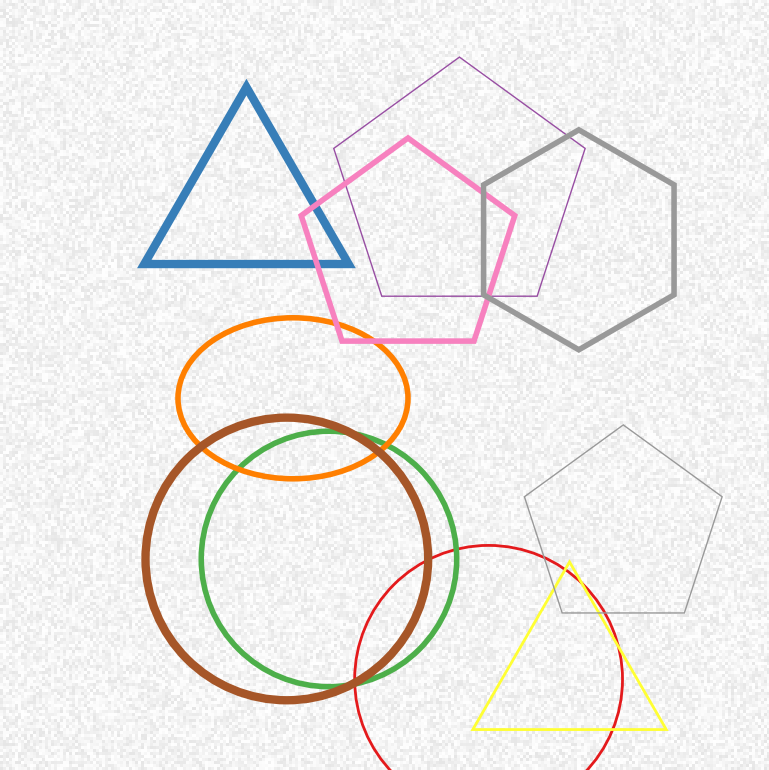[{"shape": "circle", "thickness": 1, "radius": 0.87, "center": [0.635, 0.118]}, {"shape": "triangle", "thickness": 3, "radius": 0.77, "center": [0.32, 0.734]}, {"shape": "circle", "thickness": 2, "radius": 0.83, "center": [0.427, 0.274]}, {"shape": "pentagon", "thickness": 0.5, "radius": 0.86, "center": [0.597, 0.754]}, {"shape": "oval", "thickness": 2, "radius": 0.75, "center": [0.38, 0.483]}, {"shape": "triangle", "thickness": 1, "radius": 0.73, "center": [0.74, 0.125]}, {"shape": "circle", "thickness": 3, "radius": 0.92, "center": [0.373, 0.274]}, {"shape": "pentagon", "thickness": 2, "radius": 0.73, "center": [0.53, 0.675]}, {"shape": "pentagon", "thickness": 0.5, "radius": 0.67, "center": [0.809, 0.313]}, {"shape": "hexagon", "thickness": 2, "radius": 0.71, "center": [0.752, 0.689]}]